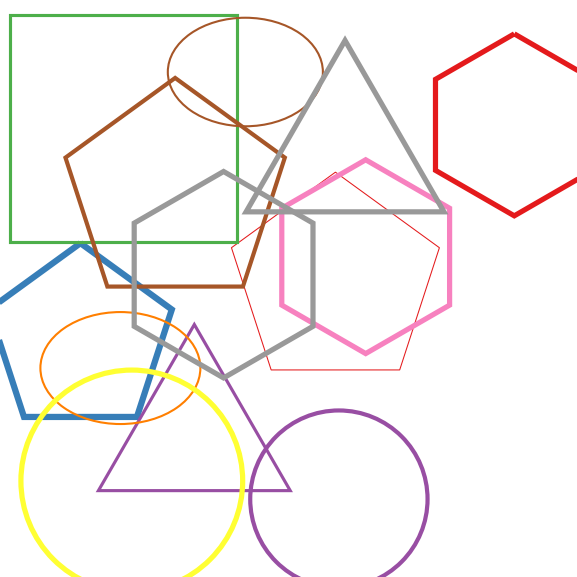[{"shape": "hexagon", "thickness": 2.5, "radius": 0.79, "center": [0.891, 0.783]}, {"shape": "pentagon", "thickness": 0.5, "radius": 0.95, "center": [0.581, 0.512]}, {"shape": "pentagon", "thickness": 3, "radius": 0.83, "center": [0.139, 0.412]}, {"shape": "square", "thickness": 1.5, "radius": 0.98, "center": [0.214, 0.776]}, {"shape": "triangle", "thickness": 1.5, "radius": 0.96, "center": [0.336, 0.245]}, {"shape": "circle", "thickness": 2, "radius": 0.77, "center": [0.587, 0.135]}, {"shape": "oval", "thickness": 1, "radius": 0.69, "center": [0.208, 0.362]}, {"shape": "circle", "thickness": 2.5, "radius": 0.96, "center": [0.228, 0.166]}, {"shape": "pentagon", "thickness": 2, "radius": 1.0, "center": [0.303, 0.664]}, {"shape": "oval", "thickness": 1, "radius": 0.67, "center": [0.425, 0.874]}, {"shape": "hexagon", "thickness": 2.5, "radius": 0.84, "center": [0.633, 0.555]}, {"shape": "triangle", "thickness": 2.5, "radius": 0.99, "center": [0.597, 0.731]}, {"shape": "hexagon", "thickness": 2.5, "radius": 0.89, "center": [0.387, 0.523]}]